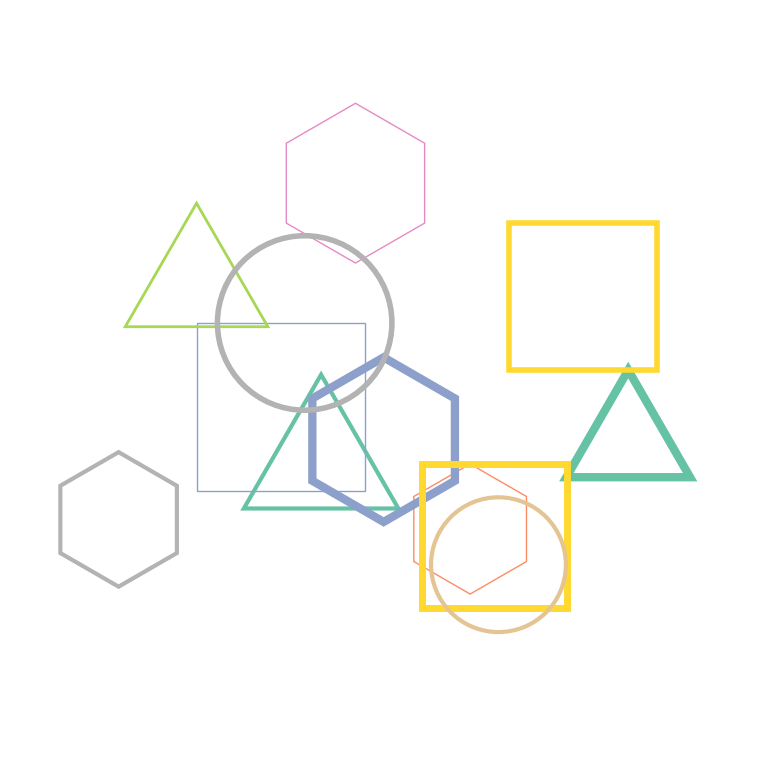[{"shape": "triangle", "thickness": 3, "radius": 0.46, "center": [0.816, 0.427]}, {"shape": "triangle", "thickness": 1.5, "radius": 0.58, "center": [0.417, 0.398]}, {"shape": "hexagon", "thickness": 0.5, "radius": 0.42, "center": [0.611, 0.313]}, {"shape": "square", "thickness": 0.5, "radius": 0.55, "center": [0.365, 0.472]}, {"shape": "hexagon", "thickness": 3, "radius": 0.53, "center": [0.498, 0.429]}, {"shape": "hexagon", "thickness": 0.5, "radius": 0.52, "center": [0.462, 0.762]}, {"shape": "triangle", "thickness": 1, "radius": 0.53, "center": [0.255, 0.629]}, {"shape": "square", "thickness": 2, "radius": 0.48, "center": [0.757, 0.615]}, {"shape": "square", "thickness": 2.5, "radius": 0.47, "center": [0.642, 0.304]}, {"shape": "circle", "thickness": 1.5, "radius": 0.44, "center": [0.647, 0.267]}, {"shape": "circle", "thickness": 2, "radius": 0.57, "center": [0.396, 0.581]}, {"shape": "hexagon", "thickness": 1.5, "radius": 0.44, "center": [0.154, 0.325]}]